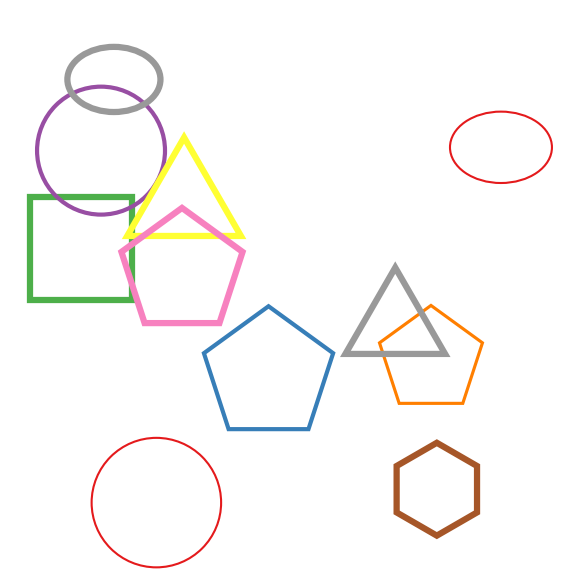[{"shape": "circle", "thickness": 1, "radius": 0.56, "center": [0.271, 0.129]}, {"shape": "oval", "thickness": 1, "radius": 0.44, "center": [0.867, 0.744]}, {"shape": "pentagon", "thickness": 2, "radius": 0.59, "center": [0.465, 0.351]}, {"shape": "square", "thickness": 3, "radius": 0.44, "center": [0.14, 0.569]}, {"shape": "circle", "thickness": 2, "radius": 0.55, "center": [0.175, 0.738]}, {"shape": "pentagon", "thickness": 1.5, "radius": 0.47, "center": [0.746, 0.377]}, {"shape": "triangle", "thickness": 3, "radius": 0.57, "center": [0.319, 0.647]}, {"shape": "hexagon", "thickness": 3, "radius": 0.4, "center": [0.756, 0.152]}, {"shape": "pentagon", "thickness": 3, "radius": 0.55, "center": [0.315, 0.529]}, {"shape": "oval", "thickness": 3, "radius": 0.4, "center": [0.197, 0.862]}, {"shape": "triangle", "thickness": 3, "radius": 0.5, "center": [0.684, 0.436]}]